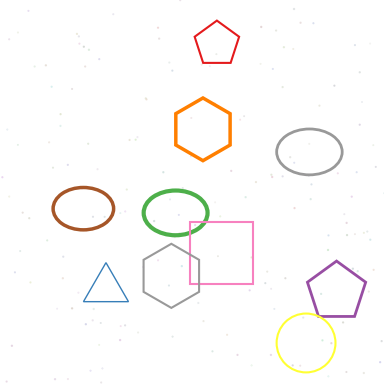[{"shape": "pentagon", "thickness": 1.5, "radius": 0.3, "center": [0.563, 0.886]}, {"shape": "triangle", "thickness": 1, "radius": 0.34, "center": [0.275, 0.25]}, {"shape": "oval", "thickness": 3, "radius": 0.41, "center": [0.456, 0.447]}, {"shape": "pentagon", "thickness": 2, "radius": 0.4, "center": [0.874, 0.242]}, {"shape": "hexagon", "thickness": 2.5, "radius": 0.41, "center": [0.527, 0.664]}, {"shape": "circle", "thickness": 1.5, "radius": 0.38, "center": [0.795, 0.109]}, {"shape": "oval", "thickness": 2.5, "radius": 0.39, "center": [0.217, 0.458]}, {"shape": "square", "thickness": 1.5, "radius": 0.41, "center": [0.575, 0.343]}, {"shape": "hexagon", "thickness": 1.5, "radius": 0.42, "center": [0.445, 0.284]}, {"shape": "oval", "thickness": 2, "radius": 0.43, "center": [0.804, 0.605]}]